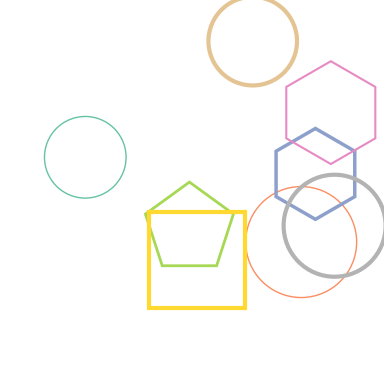[{"shape": "circle", "thickness": 1, "radius": 0.53, "center": [0.221, 0.591]}, {"shape": "circle", "thickness": 1, "radius": 0.72, "center": [0.782, 0.371]}, {"shape": "hexagon", "thickness": 2.5, "radius": 0.59, "center": [0.819, 0.548]}, {"shape": "hexagon", "thickness": 1.5, "radius": 0.67, "center": [0.859, 0.707]}, {"shape": "pentagon", "thickness": 2, "radius": 0.6, "center": [0.492, 0.407]}, {"shape": "square", "thickness": 3, "radius": 0.62, "center": [0.513, 0.324]}, {"shape": "circle", "thickness": 3, "radius": 0.58, "center": [0.656, 0.893]}, {"shape": "circle", "thickness": 3, "radius": 0.66, "center": [0.869, 0.414]}]